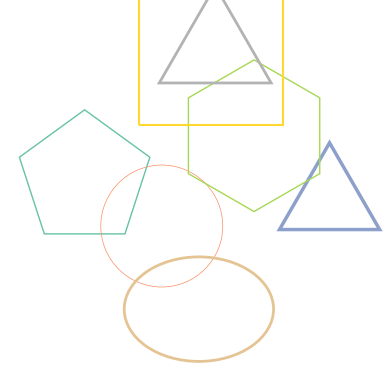[{"shape": "pentagon", "thickness": 1, "radius": 0.89, "center": [0.22, 0.537]}, {"shape": "circle", "thickness": 0.5, "radius": 0.79, "center": [0.42, 0.413]}, {"shape": "triangle", "thickness": 2.5, "radius": 0.75, "center": [0.856, 0.479]}, {"shape": "hexagon", "thickness": 1, "radius": 0.98, "center": [0.66, 0.647]}, {"shape": "square", "thickness": 1.5, "radius": 0.93, "center": [0.548, 0.862]}, {"shape": "oval", "thickness": 2, "radius": 0.97, "center": [0.517, 0.197]}, {"shape": "triangle", "thickness": 2, "radius": 0.84, "center": [0.559, 0.868]}]